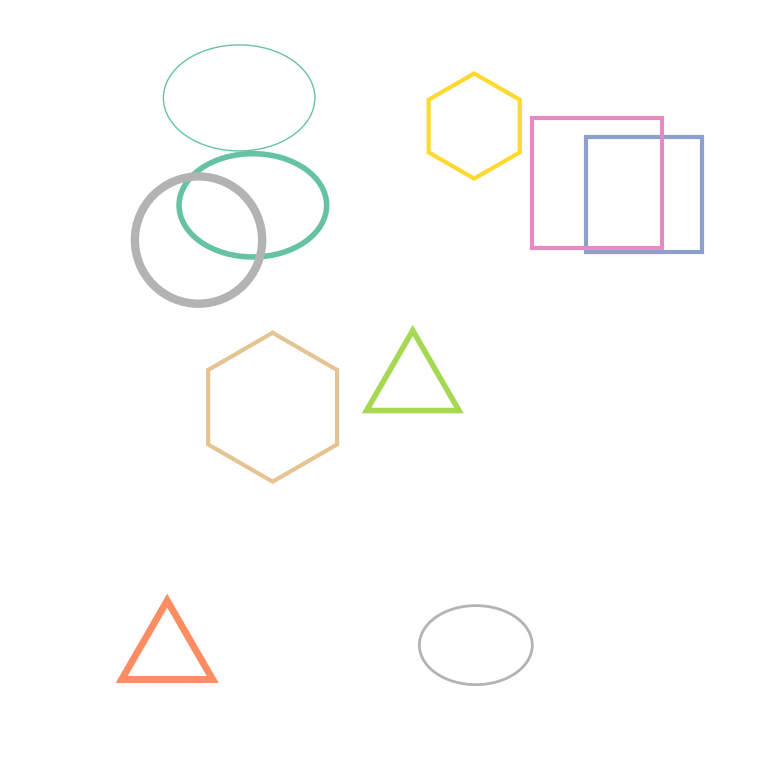[{"shape": "oval", "thickness": 2, "radius": 0.48, "center": [0.328, 0.733]}, {"shape": "oval", "thickness": 0.5, "radius": 0.49, "center": [0.311, 0.873]}, {"shape": "triangle", "thickness": 2.5, "radius": 0.34, "center": [0.217, 0.152]}, {"shape": "square", "thickness": 1.5, "radius": 0.37, "center": [0.836, 0.747]}, {"shape": "square", "thickness": 1.5, "radius": 0.42, "center": [0.776, 0.762]}, {"shape": "triangle", "thickness": 2, "radius": 0.35, "center": [0.536, 0.501]}, {"shape": "hexagon", "thickness": 1.5, "radius": 0.34, "center": [0.616, 0.836]}, {"shape": "hexagon", "thickness": 1.5, "radius": 0.48, "center": [0.354, 0.471]}, {"shape": "circle", "thickness": 3, "radius": 0.41, "center": [0.258, 0.688]}, {"shape": "oval", "thickness": 1, "radius": 0.37, "center": [0.618, 0.162]}]